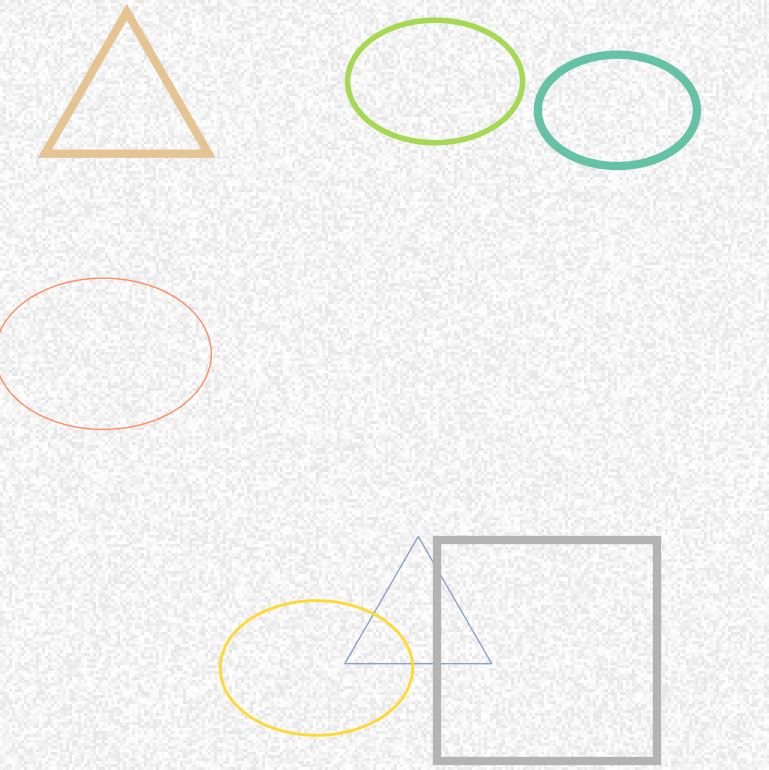[{"shape": "oval", "thickness": 3, "radius": 0.52, "center": [0.802, 0.857]}, {"shape": "oval", "thickness": 0.5, "radius": 0.7, "center": [0.134, 0.541]}, {"shape": "triangle", "thickness": 0.5, "radius": 0.55, "center": [0.543, 0.193]}, {"shape": "oval", "thickness": 2, "radius": 0.57, "center": [0.565, 0.894]}, {"shape": "oval", "thickness": 1, "radius": 0.62, "center": [0.411, 0.133]}, {"shape": "triangle", "thickness": 3, "radius": 0.61, "center": [0.165, 0.862]}, {"shape": "square", "thickness": 3, "radius": 0.72, "center": [0.711, 0.155]}]